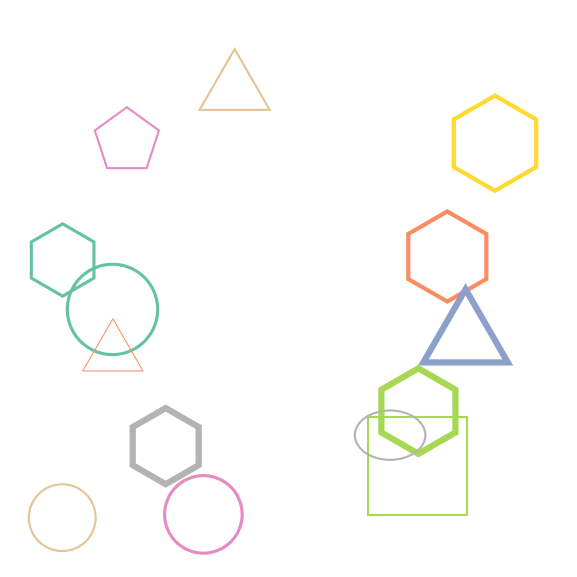[{"shape": "hexagon", "thickness": 1.5, "radius": 0.31, "center": [0.108, 0.549]}, {"shape": "circle", "thickness": 1.5, "radius": 0.39, "center": [0.195, 0.463]}, {"shape": "hexagon", "thickness": 2, "radius": 0.39, "center": [0.775, 0.555]}, {"shape": "triangle", "thickness": 0.5, "radius": 0.3, "center": [0.195, 0.387]}, {"shape": "triangle", "thickness": 3, "radius": 0.42, "center": [0.806, 0.414]}, {"shape": "circle", "thickness": 1.5, "radius": 0.34, "center": [0.352, 0.108]}, {"shape": "pentagon", "thickness": 1, "radius": 0.29, "center": [0.22, 0.755]}, {"shape": "square", "thickness": 1, "radius": 0.43, "center": [0.723, 0.193]}, {"shape": "hexagon", "thickness": 3, "radius": 0.37, "center": [0.725, 0.287]}, {"shape": "hexagon", "thickness": 2, "radius": 0.41, "center": [0.857, 0.751]}, {"shape": "circle", "thickness": 1, "radius": 0.29, "center": [0.108, 0.103]}, {"shape": "triangle", "thickness": 1, "radius": 0.35, "center": [0.406, 0.844]}, {"shape": "oval", "thickness": 1, "radius": 0.31, "center": [0.676, 0.246]}, {"shape": "hexagon", "thickness": 3, "radius": 0.33, "center": [0.287, 0.227]}]